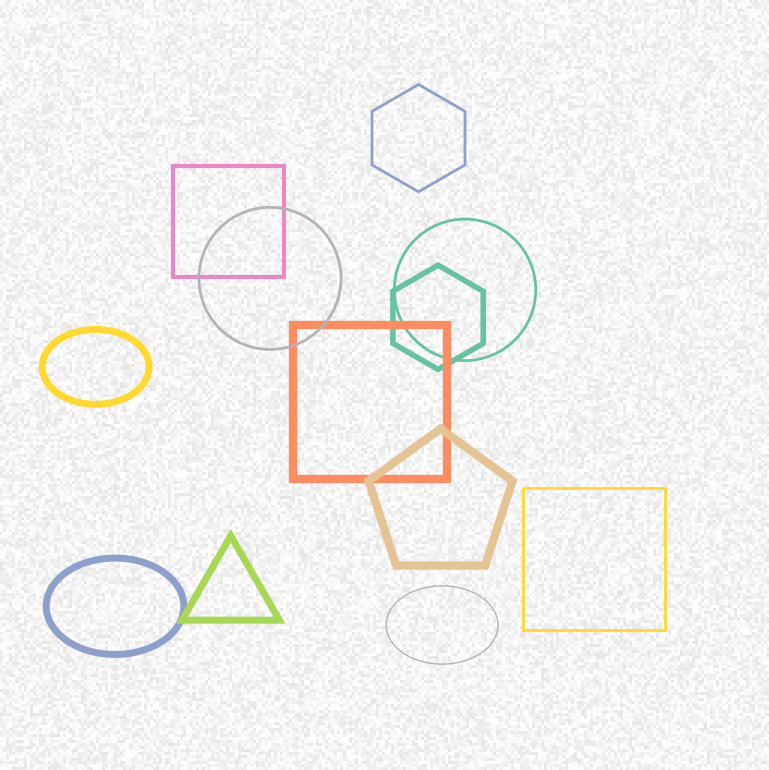[{"shape": "hexagon", "thickness": 2, "radius": 0.34, "center": [0.569, 0.588]}, {"shape": "circle", "thickness": 1, "radius": 0.46, "center": [0.604, 0.624]}, {"shape": "square", "thickness": 3, "radius": 0.5, "center": [0.48, 0.478]}, {"shape": "oval", "thickness": 2.5, "radius": 0.45, "center": [0.149, 0.213]}, {"shape": "hexagon", "thickness": 1, "radius": 0.35, "center": [0.544, 0.821]}, {"shape": "square", "thickness": 1.5, "radius": 0.36, "center": [0.297, 0.713]}, {"shape": "triangle", "thickness": 2.5, "radius": 0.37, "center": [0.3, 0.231]}, {"shape": "square", "thickness": 1, "radius": 0.46, "center": [0.771, 0.274]}, {"shape": "oval", "thickness": 2.5, "radius": 0.35, "center": [0.124, 0.524]}, {"shape": "pentagon", "thickness": 3, "radius": 0.49, "center": [0.572, 0.345]}, {"shape": "circle", "thickness": 1, "radius": 0.46, "center": [0.351, 0.638]}, {"shape": "oval", "thickness": 0.5, "radius": 0.36, "center": [0.574, 0.188]}]